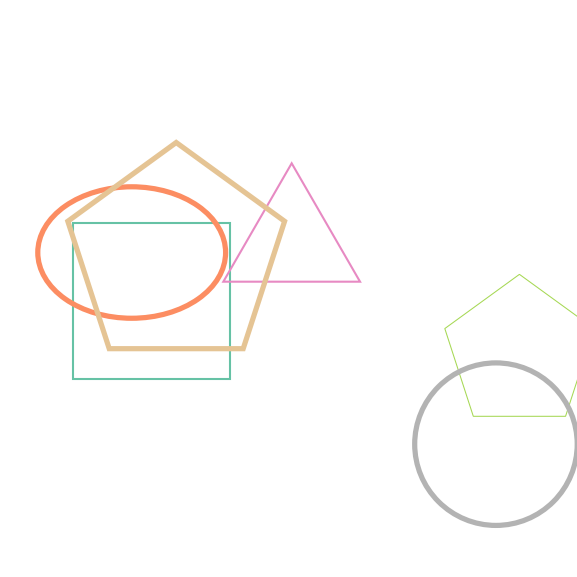[{"shape": "square", "thickness": 1, "radius": 0.68, "center": [0.262, 0.478]}, {"shape": "oval", "thickness": 2.5, "radius": 0.81, "center": [0.228, 0.562]}, {"shape": "triangle", "thickness": 1, "radius": 0.68, "center": [0.505, 0.58]}, {"shape": "pentagon", "thickness": 0.5, "radius": 0.68, "center": [0.899, 0.388]}, {"shape": "pentagon", "thickness": 2.5, "radius": 0.99, "center": [0.305, 0.555]}, {"shape": "circle", "thickness": 2.5, "radius": 0.7, "center": [0.859, 0.23]}]